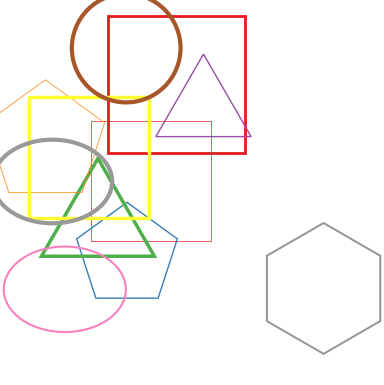[{"shape": "square", "thickness": 2, "radius": 0.89, "center": [0.457, 0.779]}, {"shape": "square", "thickness": 0.5, "radius": 0.78, "center": [0.391, 0.529]}, {"shape": "pentagon", "thickness": 1, "radius": 0.69, "center": [0.33, 0.337]}, {"shape": "triangle", "thickness": 2.5, "radius": 0.85, "center": [0.254, 0.419]}, {"shape": "triangle", "thickness": 1, "radius": 0.71, "center": [0.529, 0.717]}, {"shape": "pentagon", "thickness": 0.5, "radius": 0.81, "center": [0.118, 0.631]}, {"shape": "square", "thickness": 2.5, "radius": 0.79, "center": [0.231, 0.592]}, {"shape": "circle", "thickness": 3, "radius": 0.71, "center": [0.328, 0.875]}, {"shape": "oval", "thickness": 1.5, "radius": 0.79, "center": [0.168, 0.249]}, {"shape": "oval", "thickness": 3, "radius": 0.78, "center": [0.136, 0.529]}, {"shape": "hexagon", "thickness": 1.5, "radius": 0.85, "center": [0.84, 0.251]}]